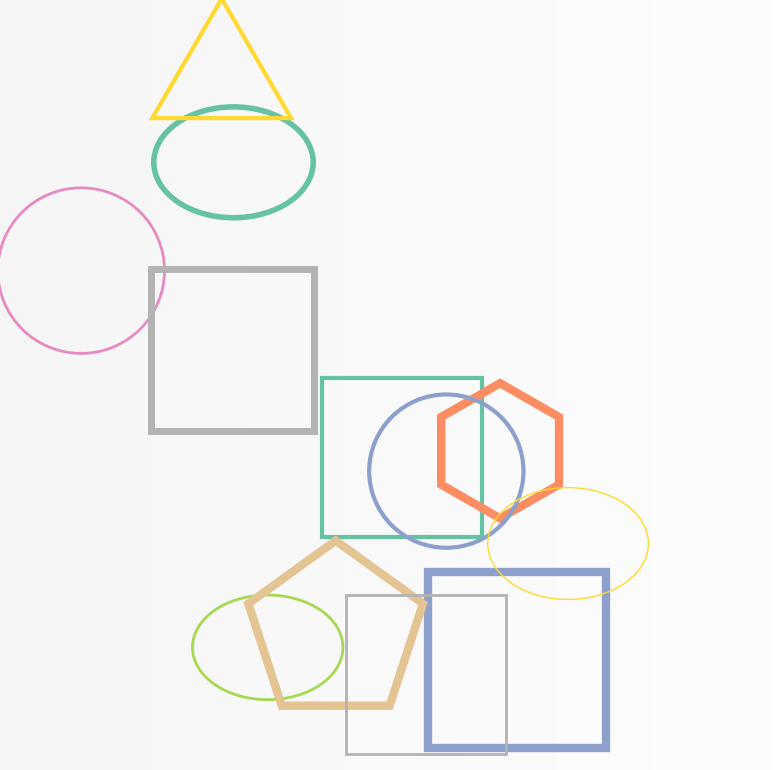[{"shape": "oval", "thickness": 2, "radius": 0.51, "center": [0.301, 0.789]}, {"shape": "square", "thickness": 1.5, "radius": 0.51, "center": [0.518, 0.406]}, {"shape": "hexagon", "thickness": 3, "radius": 0.44, "center": [0.645, 0.415]}, {"shape": "circle", "thickness": 1.5, "radius": 0.5, "center": [0.576, 0.388]}, {"shape": "square", "thickness": 3, "radius": 0.57, "center": [0.667, 0.143]}, {"shape": "circle", "thickness": 1, "radius": 0.54, "center": [0.105, 0.649]}, {"shape": "oval", "thickness": 1, "radius": 0.49, "center": [0.345, 0.159]}, {"shape": "oval", "thickness": 0.5, "radius": 0.52, "center": [0.733, 0.294]}, {"shape": "triangle", "thickness": 1.5, "radius": 0.52, "center": [0.286, 0.898]}, {"shape": "pentagon", "thickness": 3, "radius": 0.59, "center": [0.433, 0.179]}, {"shape": "square", "thickness": 2.5, "radius": 0.53, "center": [0.3, 0.545]}, {"shape": "square", "thickness": 1, "radius": 0.52, "center": [0.55, 0.124]}]